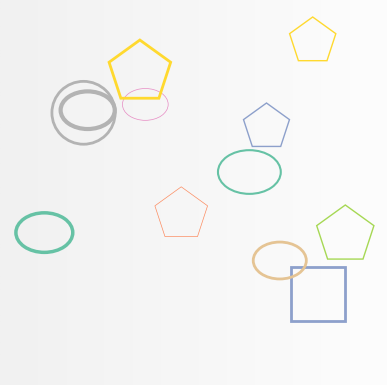[{"shape": "oval", "thickness": 1.5, "radius": 0.41, "center": [0.644, 0.553]}, {"shape": "oval", "thickness": 2.5, "radius": 0.37, "center": [0.114, 0.396]}, {"shape": "pentagon", "thickness": 0.5, "radius": 0.36, "center": [0.468, 0.443]}, {"shape": "square", "thickness": 2, "radius": 0.35, "center": [0.821, 0.237]}, {"shape": "pentagon", "thickness": 1, "radius": 0.31, "center": [0.688, 0.67]}, {"shape": "oval", "thickness": 0.5, "radius": 0.3, "center": [0.375, 0.729]}, {"shape": "pentagon", "thickness": 1, "radius": 0.39, "center": [0.891, 0.39]}, {"shape": "pentagon", "thickness": 2, "radius": 0.42, "center": [0.361, 0.812]}, {"shape": "pentagon", "thickness": 1, "radius": 0.31, "center": [0.807, 0.893]}, {"shape": "oval", "thickness": 2, "radius": 0.34, "center": [0.722, 0.323]}, {"shape": "oval", "thickness": 3, "radius": 0.35, "center": [0.226, 0.714]}, {"shape": "circle", "thickness": 2, "radius": 0.41, "center": [0.216, 0.707]}]